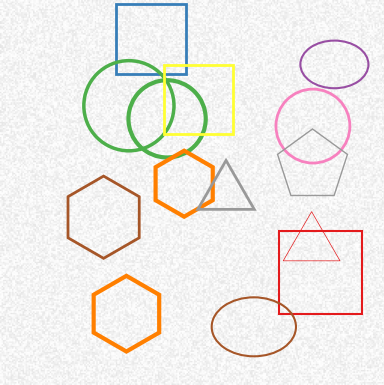[{"shape": "triangle", "thickness": 0.5, "radius": 0.43, "center": [0.809, 0.365]}, {"shape": "square", "thickness": 1.5, "radius": 0.54, "center": [0.833, 0.291]}, {"shape": "square", "thickness": 2, "radius": 0.45, "center": [0.393, 0.899]}, {"shape": "circle", "thickness": 2.5, "radius": 0.59, "center": [0.335, 0.725]}, {"shape": "circle", "thickness": 3, "radius": 0.5, "center": [0.434, 0.691]}, {"shape": "oval", "thickness": 1.5, "radius": 0.44, "center": [0.869, 0.833]}, {"shape": "hexagon", "thickness": 3, "radius": 0.43, "center": [0.478, 0.523]}, {"shape": "hexagon", "thickness": 3, "radius": 0.49, "center": [0.328, 0.185]}, {"shape": "square", "thickness": 2, "radius": 0.45, "center": [0.514, 0.742]}, {"shape": "oval", "thickness": 1.5, "radius": 0.55, "center": [0.659, 0.151]}, {"shape": "hexagon", "thickness": 2, "radius": 0.53, "center": [0.269, 0.436]}, {"shape": "circle", "thickness": 2, "radius": 0.48, "center": [0.813, 0.673]}, {"shape": "triangle", "thickness": 2, "radius": 0.42, "center": [0.587, 0.499]}, {"shape": "pentagon", "thickness": 1, "radius": 0.48, "center": [0.812, 0.569]}]